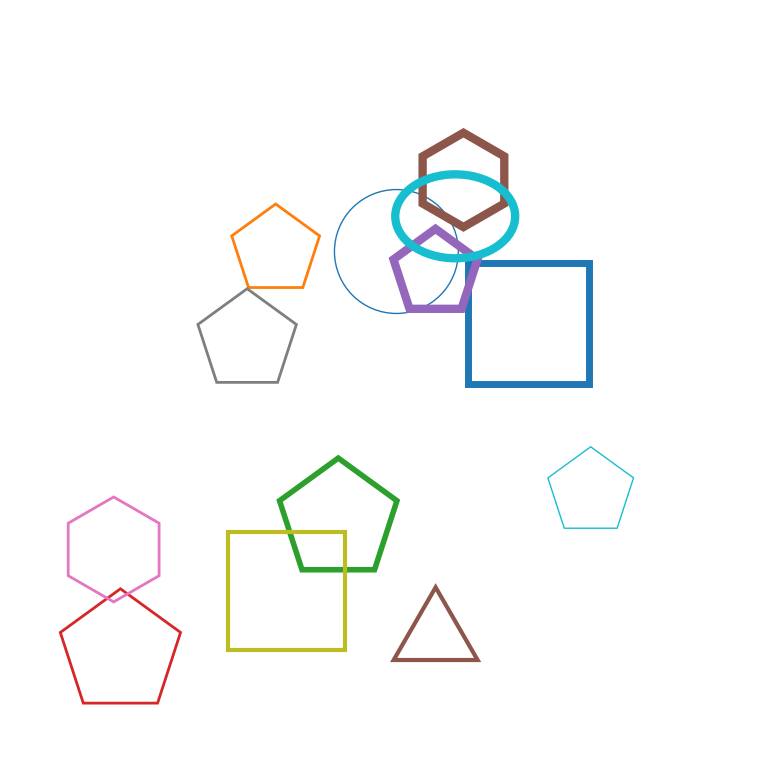[{"shape": "circle", "thickness": 0.5, "radius": 0.4, "center": [0.515, 0.673]}, {"shape": "square", "thickness": 2.5, "radius": 0.39, "center": [0.686, 0.58]}, {"shape": "pentagon", "thickness": 1, "radius": 0.3, "center": [0.358, 0.675]}, {"shape": "pentagon", "thickness": 2, "radius": 0.4, "center": [0.439, 0.325]}, {"shape": "pentagon", "thickness": 1, "radius": 0.41, "center": [0.156, 0.153]}, {"shape": "pentagon", "thickness": 3, "radius": 0.29, "center": [0.566, 0.645]}, {"shape": "triangle", "thickness": 1.5, "radius": 0.31, "center": [0.566, 0.174]}, {"shape": "hexagon", "thickness": 3, "radius": 0.31, "center": [0.602, 0.766]}, {"shape": "hexagon", "thickness": 1, "radius": 0.34, "center": [0.148, 0.286]}, {"shape": "pentagon", "thickness": 1, "radius": 0.34, "center": [0.321, 0.558]}, {"shape": "square", "thickness": 1.5, "radius": 0.38, "center": [0.372, 0.232]}, {"shape": "pentagon", "thickness": 0.5, "radius": 0.29, "center": [0.767, 0.361]}, {"shape": "oval", "thickness": 3, "radius": 0.39, "center": [0.591, 0.719]}]